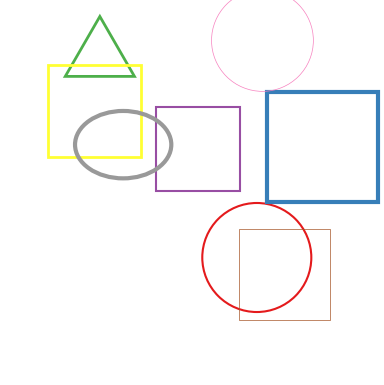[{"shape": "circle", "thickness": 1.5, "radius": 0.71, "center": [0.667, 0.331]}, {"shape": "square", "thickness": 3, "radius": 0.72, "center": [0.837, 0.619]}, {"shape": "triangle", "thickness": 2, "radius": 0.52, "center": [0.259, 0.853]}, {"shape": "square", "thickness": 1.5, "radius": 0.54, "center": [0.515, 0.613]}, {"shape": "square", "thickness": 2, "radius": 0.6, "center": [0.245, 0.712]}, {"shape": "square", "thickness": 0.5, "radius": 0.59, "center": [0.739, 0.287]}, {"shape": "circle", "thickness": 0.5, "radius": 0.66, "center": [0.682, 0.895]}, {"shape": "oval", "thickness": 3, "radius": 0.63, "center": [0.32, 0.624]}]